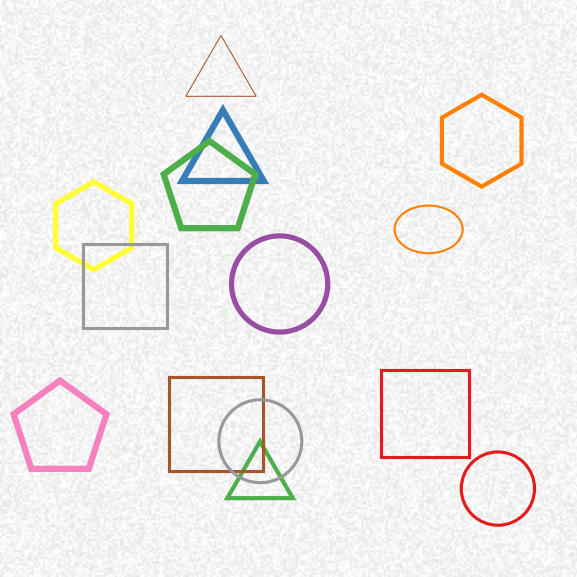[{"shape": "circle", "thickness": 1.5, "radius": 0.32, "center": [0.862, 0.153]}, {"shape": "square", "thickness": 1.5, "radius": 0.38, "center": [0.736, 0.284]}, {"shape": "triangle", "thickness": 3, "radius": 0.41, "center": [0.386, 0.727]}, {"shape": "triangle", "thickness": 2, "radius": 0.33, "center": [0.45, 0.169]}, {"shape": "pentagon", "thickness": 3, "radius": 0.42, "center": [0.363, 0.672]}, {"shape": "circle", "thickness": 2.5, "radius": 0.42, "center": [0.484, 0.507]}, {"shape": "hexagon", "thickness": 2, "radius": 0.4, "center": [0.834, 0.756]}, {"shape": "oval", "thickness": 1, "radius": 0.29, "center": [0.742, 0.602]}, {"shape": "hexagon", "thickness": 2.5, "radius": 0.38, "center": [0.162, 0.608]}, {"shape": "square", "thickness": 1.5, "radius": 0.41, "center": [0.374, 0.266]}, {"shape": "triangle", "thickness": 0.5, "radius": 0.35, "center": [0.383, 0.868]}, {"shape": "pentagon", "thickness": 3, "radius": 0.42, "center": [0.104, 0.256]}, {"shape": "circle", "thickness": 1.5, "radius": 0.36, "center": [0.451, 0.235]}, {"shape": "square", "thickness": 1.5, "radius": 0.36, "center": [0.216, 0.504]}]